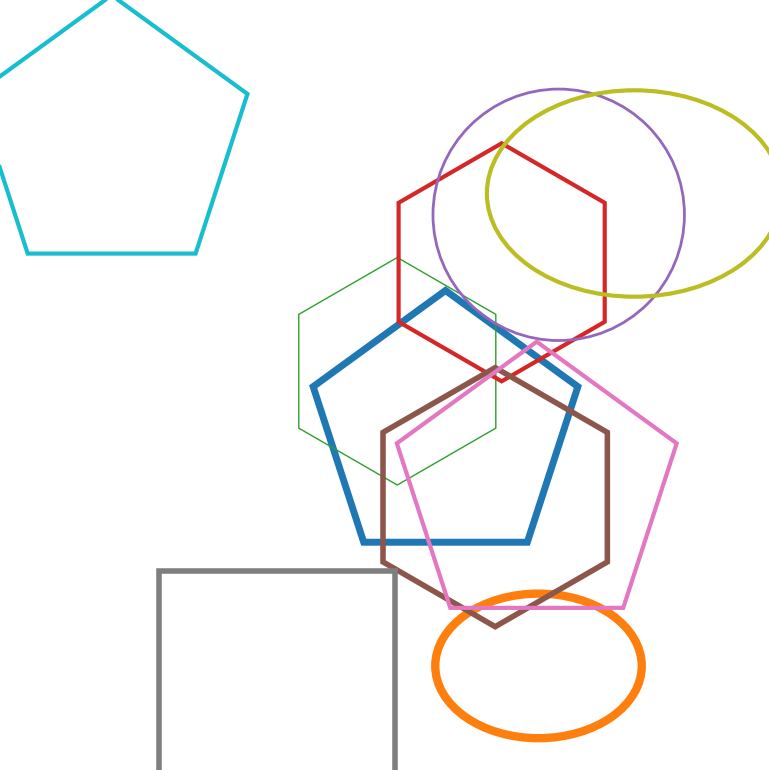[{"shape": "pentagon", "thickness": 2.5, "radius": 0.9, "center": [0.579, 0.442]}, {"shape": "oval", "thickness": 3, "radius": 0.67, "center": [0.699, 0.135]}, {"shape": "hexagon", "thickness": 0.5, "radius": 0.74, "center": [0.516, 0.518]}, {"shape": "hexagon", "thickness": 1.5, "radius": 0.77, "center": [0.652, 0.659]}, {"shape": "circle", "thickness": 1, "radius": 0.82, "center": [0.726, 0.721]}, {"shape": "hexagon", "thickness": 2, "radius": 0.84, "center": [0.643, 0.354]}, {"shape": "pentagon", "thickness": 1.5, "radius": 0.96, "center": [0.697, 0.365]}, {"shape": "square", "thickness": 2, "radius": 0.77, "center": [0.36, 0.105]}, {"shape": "oval", "thickness": 1.5, "radius": 0.96, "center": [0.824, 0.749]}, {"shape": "pentagon", "thickness": 1.5, "radius": 0.93, "center": [0.145, 0.821]}]